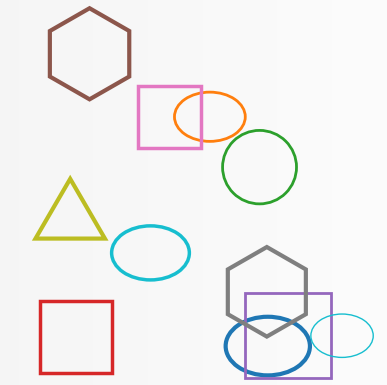[{"shape": "oval", "thickness": 3, "radius": 0.54, "center": [0.691, 0.101]}, {"shape": "oval", "thickness": 2, "radius": 0.46, "center": [0.542, 0.697]}, {"shape": "circle", "thickness": 2, "radius": 0.48, "center": [0.67, 0.566]}, {"shape": "square", "thickness": 2.5, "radius": 0.46, "center": [0.197, 0.125]}, {"shape": "square", "thickness": 2, "radius": 0.55, "center": [0.743, 0.129]}, {"shape": "hexagon", "thickness": 3, "radius": 0.59, "center": [0.231, 0.86]}, {"shape": "square", "thickness": 2.5, "radius": 0.41, "center": [0.438, 0.696]}, {"shape": "hexagon", "thickness": 3, "radius": 0.58, "center": [0.689, 0.242]}, {"shape": "triangle", "thickness": 3, "radius": 0.52, "center": [0.181, 0.432]}, {"shape": "oval", "thickness": 1, "radius": 0.4, "center": [0.883, 0.128]}, {"shape": "oval", "thickness": 2.5, "radius": 0.5, "center": [0.388, 0.343]}]